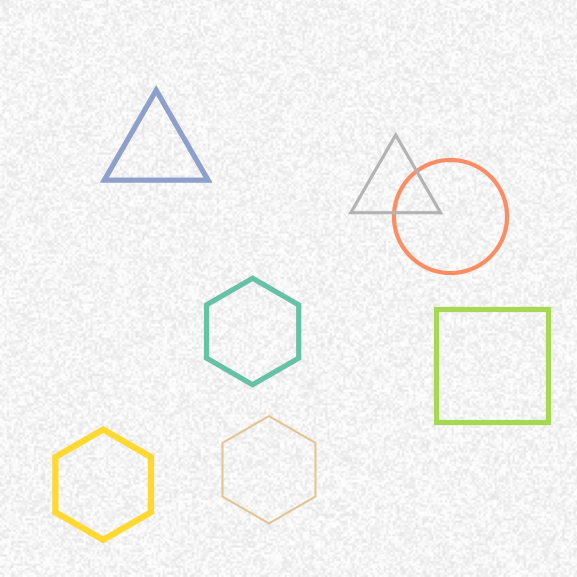[{"shape": "hexagon", "thickness": 2.5, "radius": 0.46, "center": [0.437, 0.425]}, {"shape": "circle", "thickness": 2, "radius": 0.49, "center": [0.78, 0.624]}, {"shape": "triangle", "thickness": 2.5, "radius": 0.52, "center": [0.27, 0.739]}, {"shape": "square", "thickness": 2.5, "radius": 0.49, "center": [0.852, 0.366]}, {"shape": "hexagon", "thickness": 3, "radius": 0.48, "center": [0.179, 0.16]}, {"shape": "hexagon", "thickness": 1, "radius": 0.46, "center": [0.466, 0.186]}, {"shape": "triangle", "thickness": 1.5, "radius": 0.45, "center": [0.685, 0.676]}]